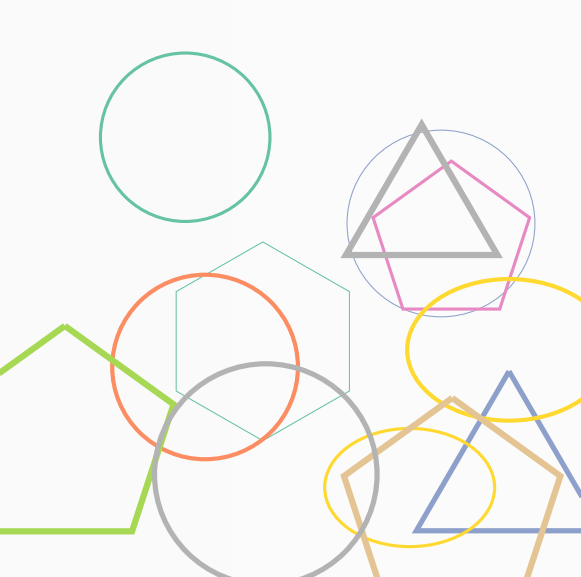[{"shape": "hexagon", "thickness": 0.5, "radius": 0.86, "center": [0.452, 0.408]}, {"shape": "circle", "thickness": 1.5, "radius": 0.73, "center": [0.319, 0.761]}, {"shape": "circle", "thickness": 2, "radius": 0.8, "center": [0.353, 0.364]}, {"shape": "triangle", "thickness": 2.5, "radius": 0.92, "center": [0.876, 0.172]}, {"shape": "circle", "thickness": 0.5, "radius": 0.81, "center": [0.759, 0.612]}, {"shape": "pentagon", "thickness": 1.5, "radius": 0.71, "center": [0.777, 0.579]}, {"shape": "pentagon", "thickness": 3, "radius": 0.98, "center": [0.112, 0.238]}, {"shape": "oval", "thickness": 1.5, "radius": 0.73, "center": [0.705, 0.155]}, {"shape": "oval", "thickness": 2, "radius": 0.88, "center": [0.876, 0.393]}, {"shape": "pentagon", "thickness": 3, "radius": 0.98, "center": [0.778, 0.114]}, {"shape": "triangle", "thickness": 3, "radius": 0.75, "center": [0.725, 0.633]}, {"shape": "circle", "thickness": 2.5, "radius": 0.96, "center": [0.457, 0.178]}]